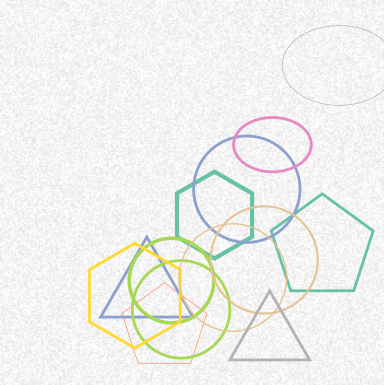[{"shape": "pentagon", "thickness": 2, "radius": 0.7, "center": [0.837, 0.357]}, {"shape": "hexagon", "thickness": 3, "radius": 0.56, "center": [0.557, 0.441]}, {"shape": "pentagon", "thickness": 0.5, "radius": 0.58, "center": [0.427, 0.15]}, {"shape": "triangle", "thickness": 2, "radius": 0.69, "center": [0.381, 0.246]}, {"shape": "circle", "thickness": 2, "radius": 0.69, "center": [0.641, 0.509]}, {"shape": "oval", "thickness": 2, "radius": 0.5, "center": [0.708, 0.624]}, {"shape": "circle", "thickness": 2.5, "radius": 0.55, "center": [0.446, 0.271]}, {"shape": "circle", "thickness": 2, "radius": 0.63, "center": [0.47, 0.197]}, {"shape": "hexagon", "thickness": 2, "radius": 0.68, "center": [0.35, 0.232]}, {"shape": "circle", "thickness": 1, "radius": 0.7, "center": [0.605, 0.279]}, {"shape": "circle", "thickness": 1.5, "radius": 0.7, "center": [0.686, 0.325]}, {"shape": "oval", "thickness": 0.5, "radius": 0.74, "center": [0.881, 0.83]}, {"shape": "triangle", "thickness": 2, "radius": 0.6, "center": [0.701, 0.125]}]